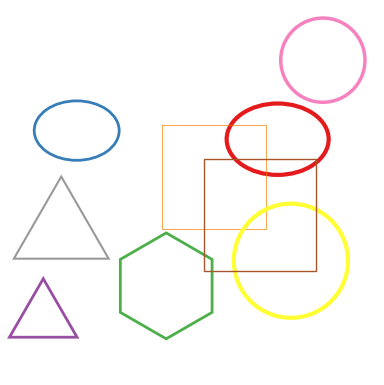[{"shape": "oval", "thickness": 3, "radius": 0.66, "center": [0.721, 0.638]}, {"shape": "oval", "thickness": 2, "radius": 0.55, "center": [0.199, 0.661]}, {"shape": "hexagon", "thickness": 2, "radius": 0.69, "center": [0.432, 0.257]}, {"shape": "triangle", "thickness": 2, "radius": 0.51, "center": [0.112, 0.175]}, {"shape": "square", "thickness": 0.5, "radius": 0.68, "center": [0.556, 0.54]}, {"shape": "circle", "thickness": 3, "radius": 0.74, "center": [0.756, 0.323]}, {"shape": "square", "thickness": 1, "radius": 0.72, "center": [0.675, 0.442]}, {"shape": "circle", "thickness": 2.5, "radius": 0.55, "center": [0.839, 0.844]}, {"shape": "triangle", "thickness": 1.5, "radius": 0.71, "center": [0.159, 0.399]}]